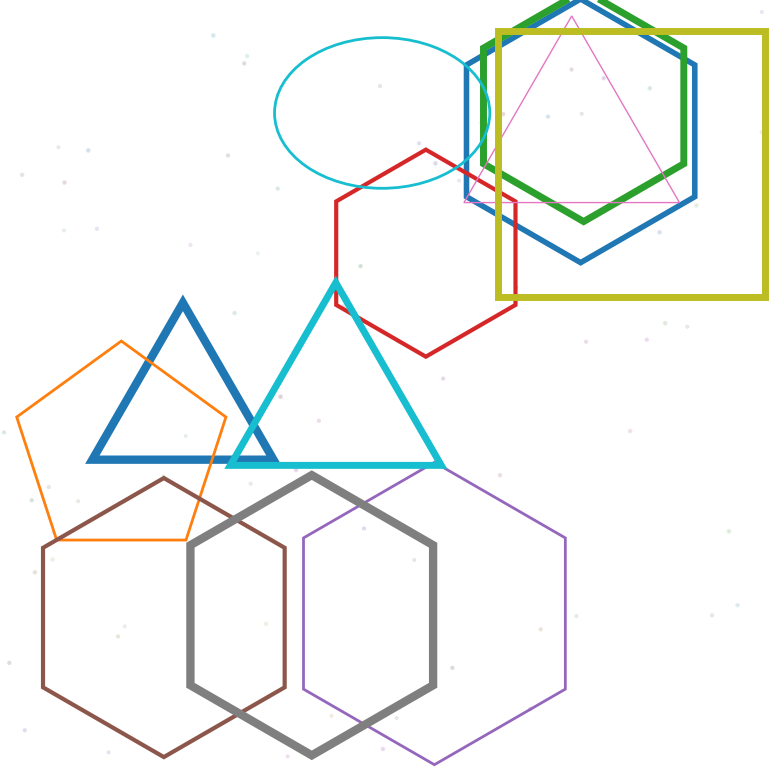[{"shape": "triangle", "thickness": 3, "radius": 0.68, "center": [0.238, 0.471]}, {"shape": "hexagon", "thickness": 2, "radius": 0.86, "center": [0.754, 0.83]}, {"shape": "pentagon", "thickness": 1, "radius": 0.71, "center": [0.158, 0.414]}, {"shape": "hexagon", "thickness": 2.5, "radius": 0.75, "center": [0.758, 0.862]}, {"shape": "hexagon", "thickness": 1.5, "radius": 0.67, "center": [0.553, 0.671]}, {"shape": "hexagon", "thickness": 1, "radius": 0.98, "center": [0.564, 0.203]}, {"shape": "hexagon", "thickness": 1.5, "radius": 0.91, "center": [0.213, 0.198]}, {"shape": "triangle", "thickness": 0.5, "radius": 0.81, "center": [0.742, 0.818]}, {"shape": "hexagon", "thickness": 3, "radius": 0.91, "center": [0.405, 0.201]}, {"shape": "square", "thickness": 2.5, "radius": 0.86, "center": [0.82, 0.787]}, {"shape": "oval", "thickness": 1, "radius": 0.7, "center": [0.496, 0.853]}, {"shape": "triangle", "thickness": 2.5, "radius": 0.79, "center": [0.436, 0.475]}]